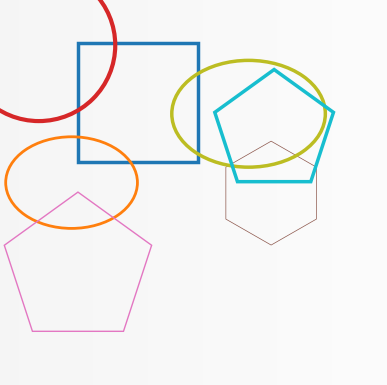[{"shape": "square", "thickness": 2.5, "radius": 0.77, "center": [0.356, 0.734]}, {"shape": "oval", "thickness": 2, "radius": 0.85, "center": [0.185, 0.526]}, {"shape": "circle", "thickness": 3, "radius": 0.99, "center": [0.1, 0.883]}, {"shape": "hexagon", "thickness": 0.5, "radius": 0.67, "center": [0.7, 0.498]}, {"shape": "pentagon", "thickness": 1, "radius": 1.0, "center": [0.201, 0.301]}, {"shape": "oval", "thickness": 2.5, "radius": 0.99, "center": [0.641, 0.704]}, {"shape": "pentagon", "thickness": 2.5, "radius": 0.8, "center": [0.707, 0.658]}]